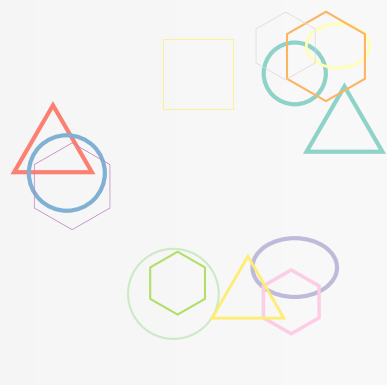[{"shape": "circle", "thickness": 3, "radius": 0.4, "center": [0.761, 0.809]}, {"shape": "triangle", "thickness": 3, "radius": 0.57, "center": [0.889, 0.662]}, {"shape": "oval", "thickness": 2, "radius": 0.41, "center": [0.872, 0.881]}, {"shape": "oval", "thickness": 3, "radius": 0.55, "center": [0.761, 0.305]}, {"shape": "triangle", "thickness": 3, "radius": 0.58, "center": [0.137, 0.611]}, {"shape": "circle", "thickness": 3, "radius": 0.49, "center": [0.172, 0.551]}, {"shape": "hexagon", "thickness": 1.5, "radius": 0.58, "center": [0.841, 0.853]}, {"shape": "hexagon", "thickness": 1.5, "radius": 0.41, "center": [0.458, 0.265]}, {"shape": "hexagon", "thickness": 2.5, "radius": 0.41, "center": [0.752, 0.216]}, {"shape": "hexagon", "thickness": 0.5, "radius": 0.44, "center": [0.737, 0.881]}, {"shape": "hexagon", "thickness": 0.5, "radius": 0.56, "center": [0.186, 0.516]}, {"shape": "circle", "thickness": 1.5, "radius": 0.58, "center": [0.447, 0.237]}, {"shape": "square", "thickness": 0.5, "radius": 0.45, "center": [0.511, 0.808]}, {"shape": "triangle", "thickness": 2, "radius": 0.54, "center": [0.64, 0.227]}]